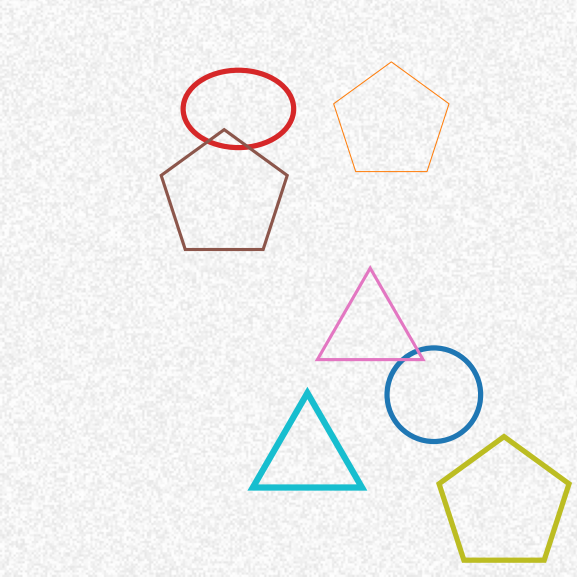[{"shape": "circle", "thickness": 2.5, "radius": 0.41, "center": [0.751, 0.316]}, {"shape": "pentagon", "thickness": 0.5, "radius": 0.53, "center": [0.678, 0.787]}, {"shape": "oval", "thickness": 2.5, "radius": 0.48, "center": [0.413, 0.811]}, {"shape": "pentagon", "thickness": 1.5, "radius": 0.57, "center": [0.388, 0.66]}, {"shape": "triangle", "thickness": 1.5, "radius": 0.53, "center": [0.641, 0.429]}, {"shape": "pentagon", "thickness": 2.5, "radius": 0.59, "center": [0.873, 0.125]}, {"shape": "triangle", "thickness": 3, "radius": 0.55, "center": [0.532, 0.21]}]